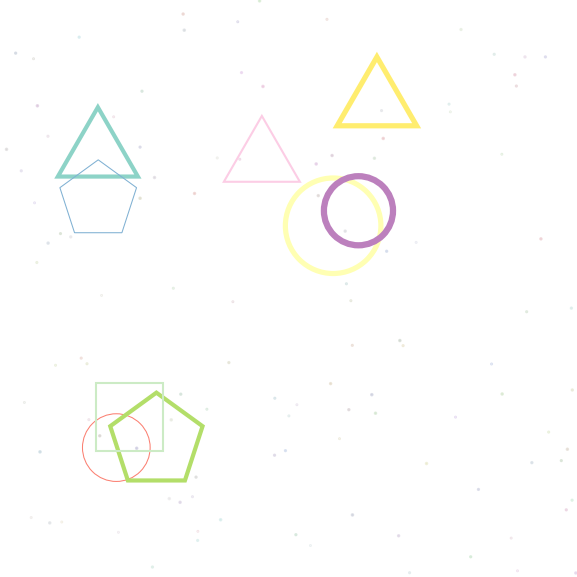[{"shape": "triangle", "thickness": 2, "radius": 0.4, "center": [0.169, 0.733]}, {"shape": "circle", "thickness": 2.5, "radius": 0.41, "center": [0.577, 0.608]}, {"shape": "circle", "thickness": 0.5, "radius": 0.29, "center": [0.201, 0.224]}, {"shape": "pentagon", "thickness": 0.5, "radius": 0.35, "center": [0.17, 0.653]}, {"shape": "pentagon", "thickness": 2, "radius": 0.42, "center": [0.271, 0.235]}, {"shape": "triangle", "thickness": 1, "radius": 0.38, "center": [0.453, 0.722]}, {"shape": "circle", "thickness": 3, "radius": 0.3, "center": [0.621, 0.634]}, {"shape": "square", "thickness": 1, "radius": 0.29, "center": [0.224, 0.277]}, {"shape": "triangle", "thickness": 2.5, "radius": 0.4, "center": [0.653, 0.821]}]